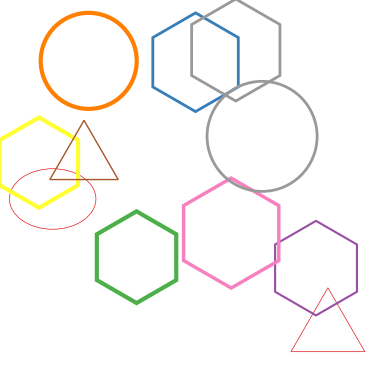[{"shape": "oval", "thickness": 0.5, "radius": 0.56, "center": [0.137, 0.483]}, {"shape": "triangle", "thickness": 0.5, "radius": 0.55, "center": [0.852, 0.142]}, {"shape": "hexagon", "thickness": 2, "radius": 0.64, "center": [0.508, 0.838]}, {"shape": "hexagon", "thickness": 3, "radius": 0.6, "center": [0.355, 0.332]}, {"shape": "hexagon", "thickness": 1.5, "radius": 0.61, "center": [0.821, 0.304]}, {"shape": "circle", "thickness": 3, "radius": 0.62, "center": [0.23, 0.842]}, {"shape": "hexagon", "thickness": 3, "radius": 0.59, "center": [0.101, 0.578]}, {"shape": "triangle", "thickness": 1, "radius": 0.51, "center": [0.218, 0.585]}, {"shape": "hexagon", "thickness": 2.5, "radius": 0.71, "center": [0.601, 0.395]}, {"shape": "circle", "thickness": 2, "radius": 0.71, "center": [0.681, 0.646]}, {"shape": "hexagon", "thickness": 2, "radius": 0.66, "center": [0.612, 0.87]}]